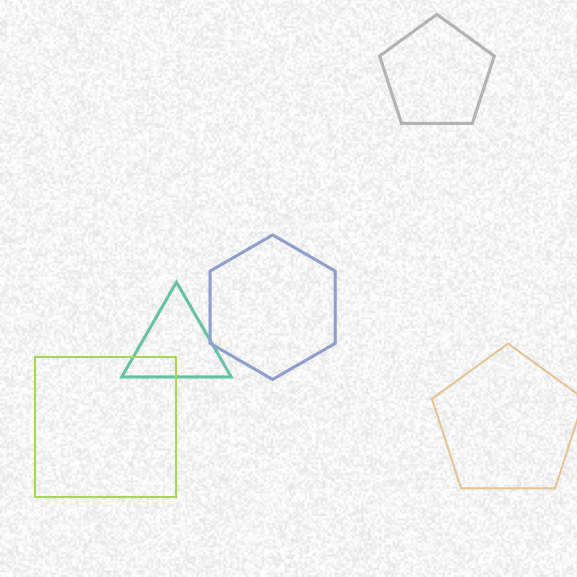[{"shape": "triangle", "thickness": 1.5, "radius": 0.55, "center": [0.306, 0.401]}, {"shape": "hexagon", "thickness": 1.5, "radius": 0.63, "center": [0.472, 0.467]}, {"shape": "square", "thickness": 1, "radius": 0.61, "center": [0.183, 0.26]}, {"shape": "pentagon", "thickness": 1, "radius": 0.69, "center": [0.88, 0.266]}, {"shape": "pentagon", "thickness": 1.5, "radius": 0.52, "center": [0.757, 0.87]}]